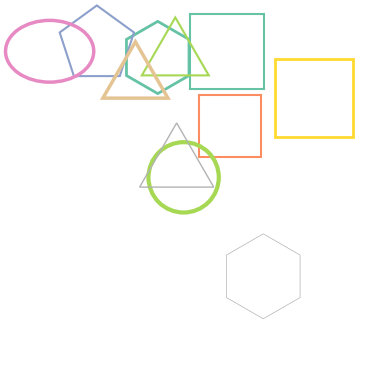[{"shape": "square", "thickness": 1.5, "radius": 0.48, "center": [0.589, 0.866]}, {"shape": "hexagon", "thickness": 2, "radius": 0.47, "center": [0.41, 0.851]}, {"shape": "square", "thickness": 1.5, "radius": 0.41, "center": [0.597, 0.673]}, {"shape": "pentagon", "thickness": 1.5, "radius": 0.51, "center": [0.252, 0.884]}, {"shape": "oval", "thickness": 2.5, "radius": 0.57, "center": [0.129, 0.867]}, {"shape": "triangle", "thickness": 1.5, "radius": 0.5, "center": [0.455, 0.854]}, {"shape": "circle", "thickness": 3, "radius": 0.46, "center": [0.477, 0.539]}, {"shape": "square", "thickness": 2, "radius": 0.5, "center": [0.816, 0.746]}, {"shape": "triangle", "thickness": 2.5, "radius": 0.49, "center": [0.352, 0.794]}, {"shape": "triangle", "thickness": 1, "radius": 0.56, "center": [0.459, 0.57]}, {"shape": "hexagon", "thickness": 0.5, "radius": 0.55, "center": [0.684, 0.282]}]